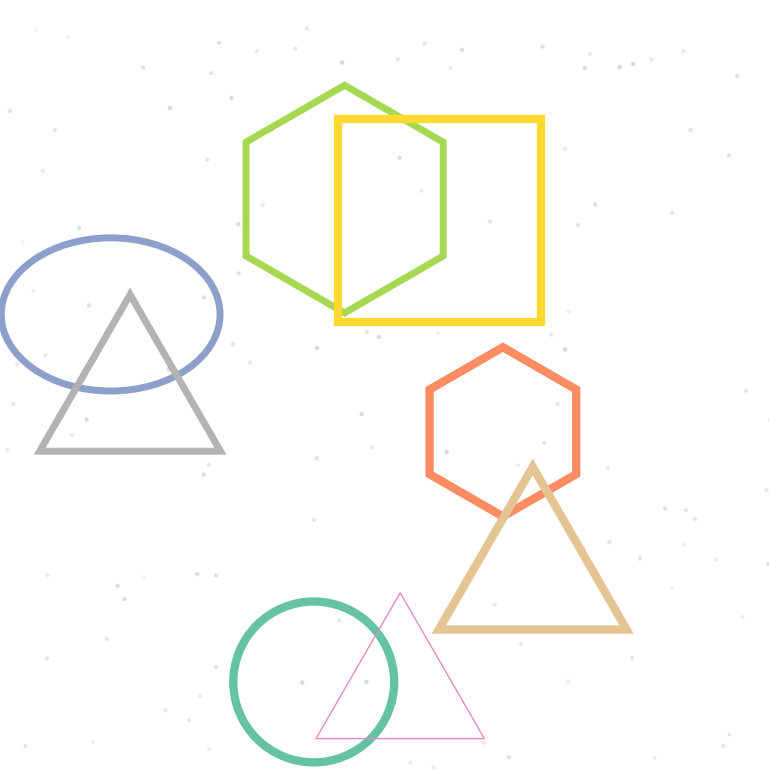[{"shape": "circle", "thickness": 3, "radius": 0.52, "center": [0.407, 0.114]}, {"shape": "hexagon", "thickness": 3, "radius": 0.55, "center": [0.653, 0.439]}, {"shape": "oval", "thickness": 2.5, "radius": 0.71, "center": [0.144, 0.592]}, {"shape": "triangle", "thickness": 0.5, "radius": 0.63, "center": [0.52, 0.104]}, {"shape": "hexagon", "thickness": 2.5, "radius": 0.74, "center": [0.448, 0.741]}, {"shape": "square", "thickness": 3, "radius": 0.66, "center": [0.571, 0.713]}, {"shape": "triangle", "thickness": 3, "radius": 0.7, "center": [0.692, 0.253]}, {"shape": "triangle", "thickness": 2.5, "radius": 0.68, "center": [0.169, 0.482]}]